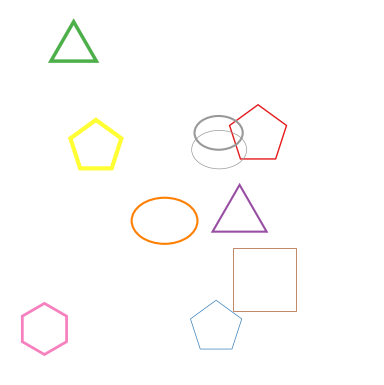[{"shape": "pentagon", "thickness": 1, "radius": 0.39, "center": [0.67, 0.65]}, {"shape": "pentagon", "thickness": 0.5, "radius": 0.35, "center": [0.561, 0.15]}, {"shape": "triangle", "thickness": 2.5, "radius": 0.34, "center": [0.191, 0.875]}, {"shape": "triangle", "thickness": 1.5, "radius": 0.41, "center": [0.622, 0.439]}, {"shape": "oval", "thickness": 1.5, "radius": 0.43, "center": [0.427, 0.427]}, {"shape": "pentagon", "thickness": 3, "radius": 0.35, "center": [0.249, 0.619]}, {"shape": "square", "thickness": 0.5, "radius": 0.41, "center": [0.688, 0.274]}, {"shape": "hexagon", "thickness": 2, "radius": 0.33, "center": [0.115, 0.146]}, {"shape": "oval", "thickness": 1.5, "radius": 0.31, "center": [0.568, 0.655]}, {"shape": "oval", "thickness": 0.5, "radius": 0.36, "center": [0.569, 0.611]}]